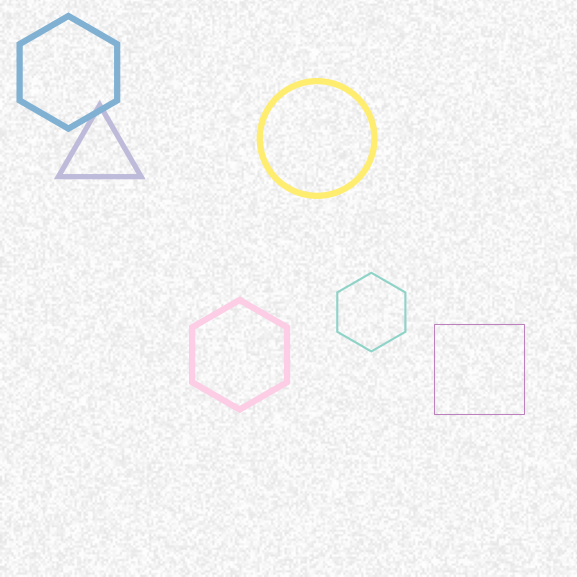[{"shape": "hexagon", "thickness": 1, "radius": 0.34, "center": [0.643, 0.459]}, {"shape": "triangle", "thickness": 2.5, "radius": 0.41, "center": [0.173, 0.735]}, {"shape": "hexagon", "thickness": 3, "radius": 0.49, "center": [0.118, 0.874]}, {"shape": "hexagon", "thickness": 3, "radius": 0.47, "center": [0.415, 0.385]}, {"shape": "square", "thickness": 0.5, "radius": 0.39, "center": [0.829, 0.36]}, {"shape": "circle", "thickness": 3, "radius": 0.5, "center": [0.549, 0.759]}]